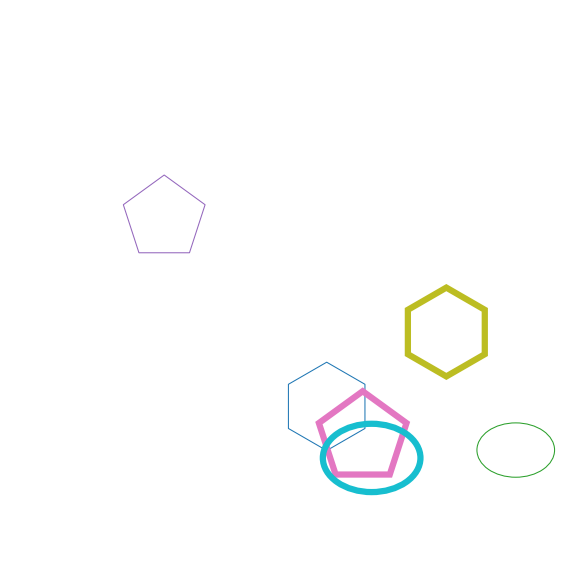[{"shape": "hexagon", "thickness": 0.5, "radius": 0.38, "center": [0.566, 0.295]}, {"shape": "oval", "thickness": 0.5, "radius": 0.34, "center": [0.893, 0.22]}, {"shape": "pentagon", "thickness": 0.5, "radius": 0.37, "center": [0.284, 0.622]}, {"shape": "pentagon", "thickness": 3, "radius": 0.4, "center": [0.628, 0.242]}, {"shape": "hexagon", "thickness": 3, "radius": 0.38, "center": [0.773, 0.424]}, {"shape": "oval", "thickness": 3, "radius": 0.42, "center": [0.644, 0.206]}]